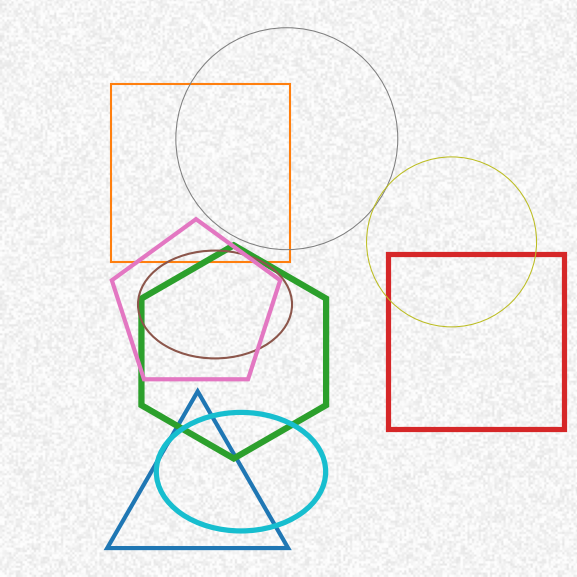[{"shape": "triangle", "thickness": 2, "radius": 0.9, "center": [0.342, 0.141]}, {"shape": "square", "thickness": 1, "radius": 0.77, "center": [0.347, 0.699]}, {"shape": "hexagon", "thickness": 3, "radius": 0.92, "center": [0.405, 0.39]}, {"shape": "square", "thickness": 2.5, "radius": 0.76, "center": [0.824, 0.408]}, {"shape": "oval", "thickness": 1, "radius": 0.67, "center": [0.372, 0.472]}, {"shape": "pentagon", "thickness": 2, "radius": 0.77, "center": [0.339, 0.466]}, {"shape": "circle", "thickness": 0.5, "radius": 0.96, "center": [0.497, 0.759]}, {"shape": "circle", "thickness": 0.5, "radius": 0.74, "center": [0.782, 0.58]}, {"shape": "oval", "thickness": 2.5, "radius": 0.73, "center": [0.417, 0.182]}]